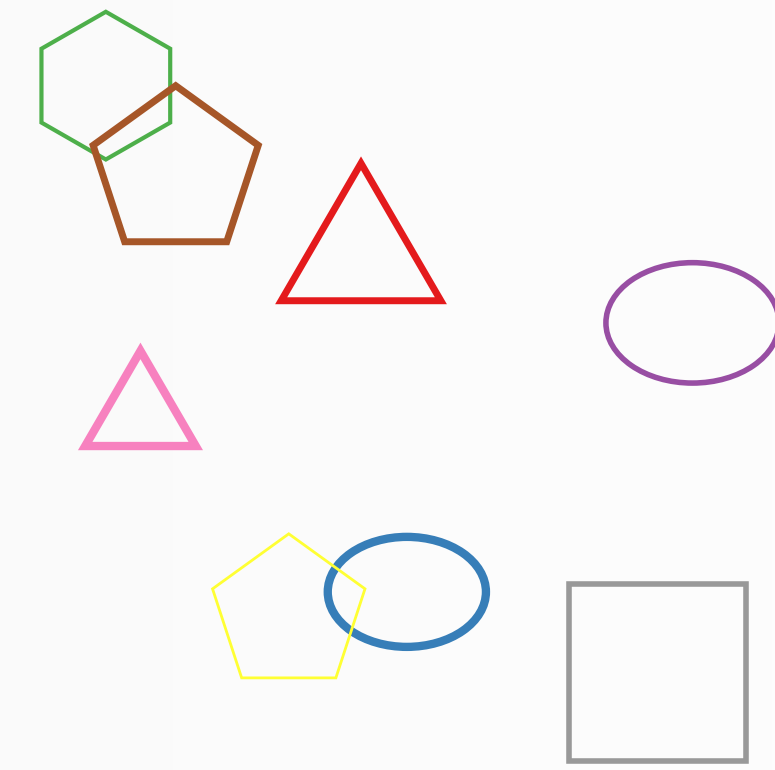[{"shape": "triangle", "thickness": 2.5, "radius": 0.59, "center": [0.466, 0.669]}, {"shape": "oval", "thickness": 3, "radius": 0.51, "center": [0.525, 0.231]}, {"shape": "hexagon", "thickness": 1.5, "radius": 0.48, "center": [0.137, 0.889]}, {"shape": "oval", "thickness": 2, "radius": 0.56, "center": [0.894, 0.581]}, {"shape": "pentagon", "thickness": 1, "radius": 0.52, "center": [0.373, 0.203]}, {"shape": "pentagon", "thickness": 2.5, "radius": 0.56, "center": [0.227, 0.777]}, {"shape": "triangle", "thickness": 3, "radius": 0.41, "center": [0.181, 0.462]}, {"shape": "square", "thickness": 2, "radius": 0.57, "center": [0.848, 0.127]}]